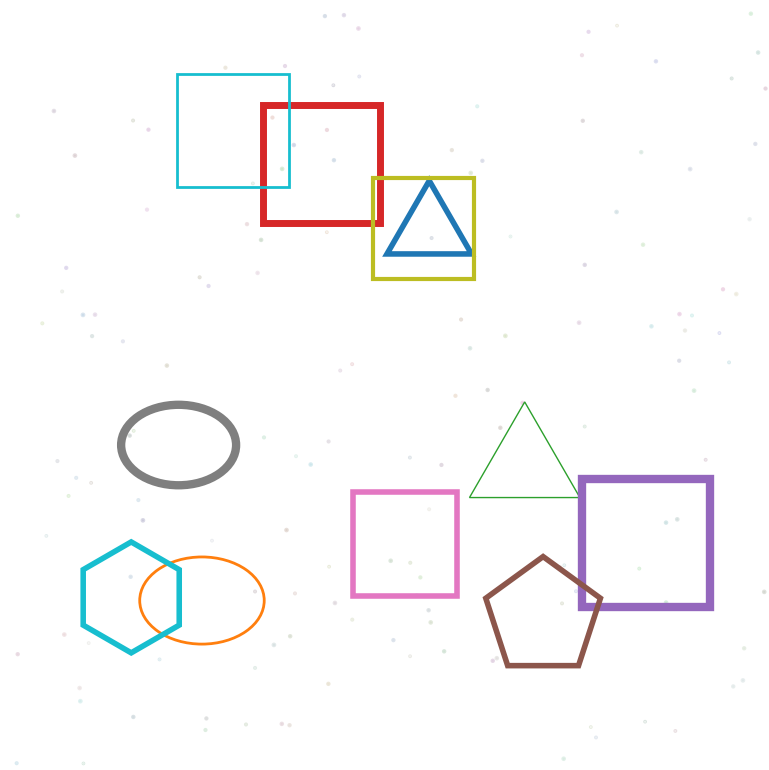[{"shape": "triangle", "thickness": 2, "radius": 0.32, "center": [0.557, 0.702]}, {"shape": "oval", "thickness": 1, "radius": 0.4, "center": [0.262, 0.22]}, {"shape": "triangle", "thickness": 0.5, "radius": 0.41, "center": [0.681, 0.395]}, {"shape": "square", "thickness": 2.5, "radius": 0.38, "center": [0.417, 0.787]}, {"shape": "square", "thickness": 3, "radius": 0.42, "center": [0.838, 0.295]}, {"shape": "pentagon", "thickness": 2, "radius": 0.39, "center": [0.705, 0.199]}, {"shape": "square", "thickness": 2, "radius": 0.34, "center": [0.526, 0.294]}, {"shape": "oval", "thickness": 3, "radius": 0.37, "center": [0.232, 0.422]}, {"shape": "square", "thickness": 1.5, "radius": 0.33, "center": [0.55, 0.704]}, {"shape": "square", "thickness": 1, "radius": 0.37, "center": [0.303, 0.831]}, {"shape": "hexagon", "thickness": 2, "radius": 0.36, "center": [0.17, 0.224]}]